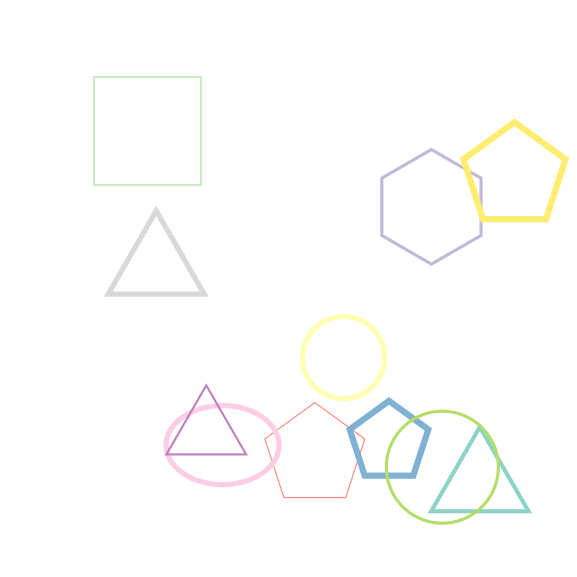[{"shape": "triangle", "thickness": 2, "radius": 0.49, "center": [0.831, 0.163]}, {"shape": "circle", "thickness": 2.5, "radius": 0.36, "center": [0.595, 0.38]}, {"shape": "hexagon", "thickness": 1.5, "radius": 0.5, "center": [0.747, 0.641]}, {"shape": "pentagon", "thickness": 0.5, "radius": 0.45, "center": [0.545, 0.211]}, {"shape": "pentagon", "thickness": 3, "radius": 0.36, "center": [0.674, 0.233]}, {"shape": "circle", "thickness": 1.5, "radius": 0.48, "center": [0.766, 0.19]}, {"shape": "oval", "thickness": 2.5, "radius": 0.49, "center": [0.385, 0.228]}, {"shape": "triangle", "thickness": 2.5, "radius": 0.48, "center": [0.27, 0.538]}, {"shape": "triangle", "thickness": 1, "radius": 0.4, "center": [0.357, 0.252]}, {"shape": "square", "thickness": 1, "radius": 0.46, "center": [0.255, 0.772]}, {"shape": "pentagon", "thickness": 3, "radius": 0.46, "center": [0.891, 0.695]}]